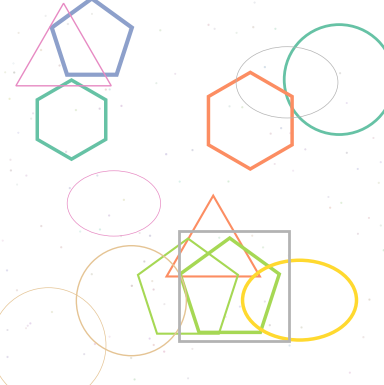[{"shape": "hexagon", "thickness": 2.5, "radius": 0.51, "center": [0.186, 0.689]}, {"shape": "circle", "thickness": 2, "radius": 0.71, "center": [0.881, 0.793]}, {"shape": "hexagon", "thickness": 2.5, "radius": 0.63, "center": [0.65, 0.687]}, {"shape": "triangle", "thickness": 1.5, "radius": 0.7, "center": [0.554, 0.352]}, {"shape": "pentagon", "thickness": 3, "radius": 0.55, "center": [0.238, 0.894]}, {"shape": "triangle", "thickness": 1, "radius": 0.71, "center": [0.165, 0.849]}, {"shape": "oval", "thickness": 0.5, "radius": 0.61, "center": [0.296, 0.472]}, {"shape": "pentagon", "thickness": 1.5, "radius": 0.68, "center": [0.488, 0.244]}, {"shape": "pentagon", "thickness": 2.5, "radius": 0.68, "center": [0.597, 0.246]}, {"shape": "oval", "thickness": 2.5, "radius": 0.74, "center": [0.778, 0.22]}, {"shape": "circle", "thickness": 0.5, "radius": 0.75, "center": [0.126, 0.103]}, {"shape": "circle", "thickness": 1, "radius": 0.71, "center": [0.341, 0.219]}, {"shape": "square", "thickness": 2, "radius": 0.71, "center": [0.608, 0.257]}, {"shape": "oval", "thickness": 0.5, "radius": 0.66, "center": [0.746, 0.786]}]